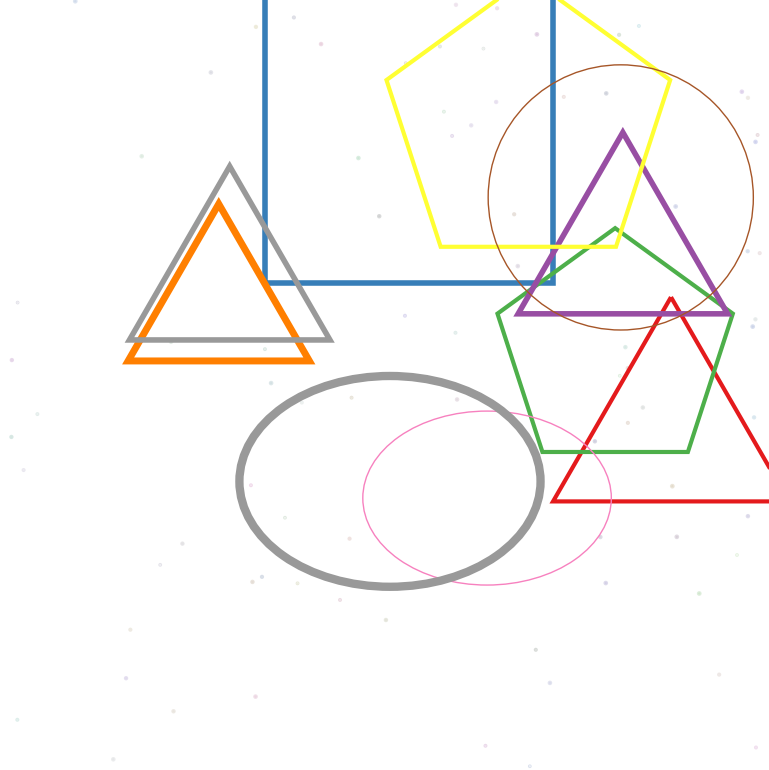[{"shape": "triangle", "thickness": 1.5, "radius": 0.88, "center": [0.871, 0.437]}, {"shape": "square", "thickness": 2, "radius": 0.93, "center": [0.531, 0.819]}, {"shape": "pentagon", "thickness": 1.5, "radius": 0.8, "center": [0.799, 0.543]}, {"shape": "triangle", "thickness": 2, "radius": 0.79, "center": [0.809, 0.671]}, {"shape": "triangle", "thickness": 2.5, "radius": 0.68, "center": [0.284, 0.599]}, {"shape": "pentagon", "thickness": 1.5, "radius": 0.97, "center": [0.686, 0.836]}, {"shape": "circle", "thickness": 0.5, "radius": 0.86, "center": [0.806, 0.744]}, {"shape": "oval", "thickness": 0.5, "radius": 0.81, "center": [0.633, 0.353]}, {"shape": "triangle", "thickness": 2, "radius": 0.75, "center": [0.298, 0.634]}, {"shape": "oval", "thickness": 3, "radius": 0.98, "center": [0.506, 0.375]}]